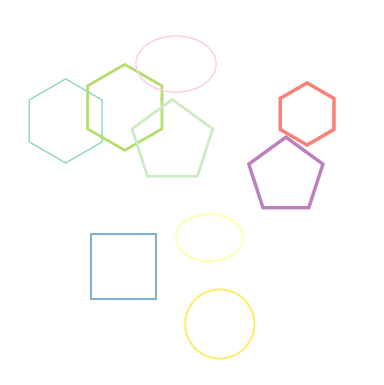[{"shape": "hexagon", "thickness": 1, "radius": 0.55, "center": [0.171, 0.686]}, {"shape": "oval", "thickness": 1.5, "radius": 0.44, "center": [0.544, 0.383]}, {"shape": "hexagon", "thickness": 2.5, "radius": 0.4, "center": [0.798, 0.704]}, {"shape": "square", "thickness": 1.5, "radius": 0.42, "center": [0.321, 0.307]}, {"shape": "hexagon", "thickness": 2, "radius": 0.56, "center": [0.324, 0.721]}, {"shape": "oval", "thickness": 1, "radius": 0.52, "center": [0.457, 0.834]}, {"shape": "pentagon", "thickness": 2.5, "radius": 0.51, "center": [0.743, 0.542]}, {"shape": "pentagon", "thickness": 2, "radius": 0.55, "center": [0.448, 0.631]}, {"shape": "circle", "thickness": 1.5, "radius": 0.45, "center": [0.571, 0.158]}]